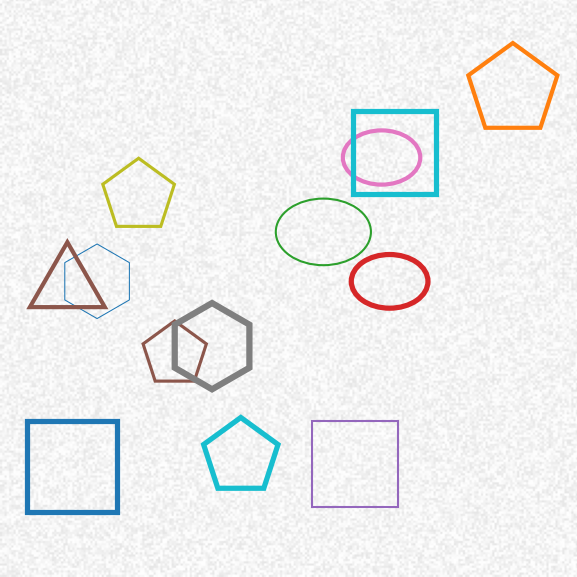[{"shape": "square", "thickness": 2.5, "radius": 0.39, "center": [0.125, 0.191]}, {"shape": "hexagon", "thickness": 0.5, "radius": 0.32, "center": [0.168, 0.512]}, {"shape": "pentagon", "thickness": 2, "radius": 0.41, "center": [0.888, 0.843]}, {"shape": "oval", "thickness": 1, "radius": 0.41, "center": [0.56, 0.598]}, {"shape": "oval", "thickness": 2.5, "radius": 0.33, "center": [0.675, 0.512]}, {"shape": "square", "thickness": 1, "radius": 0.37, "center": [0.615, 0.196]}, {"shape": "pentagon", "thickness": 1.5, "radius": 0.29, "center": [0.303, 0.386]}, {"shape": "triangle", "thickness": 2, "radius": 0.37, "center": [0.117, 0.505]}, {"shape": "oval", "thickness": 2, "radius": 0.34, "center": [0.661, 0.726]}, {"shape": "hexagon", "thickness": 3, "radius": 0.37, "center": [0.367, 0.4]}, {"shape": "pentagon", "thickness": 1.5, "radius": 0.33, "center": [0.24, 0.66]}, {"shape": "pentagon", "thickness": 2.5, "radius": 0.34, "center": [0.417, 0.208]}, {"shape": "square", "thickness": 2.5, "radius": 0.36, "center": [0.683, 0.735]}]